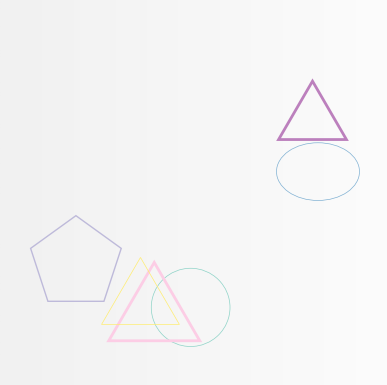[{"shape": "circle", "thickness": 0.5, "radius": 0.51, "center": [0.492, 0.202]}, {"shape": "pentagon", "thickness": 1, "radius": 0.61, "center": [0.196, 0.317]}, {"shape": "oval", "thickness": 0.5, "radius": 0.54, "center": [0.821, 0.554]}, {"shape": "triangle", "thickness": 2, "radius": 0.68, "center": [0.398, 0.183]}, {"shape": "triangle", "thickness": 2, "radius": 0.51, "center": [0.806, 0.688]}, {"shape": "triangle", "thickness": 0.5, "radius": 0.58, "center": [0.362, 0.215]}]